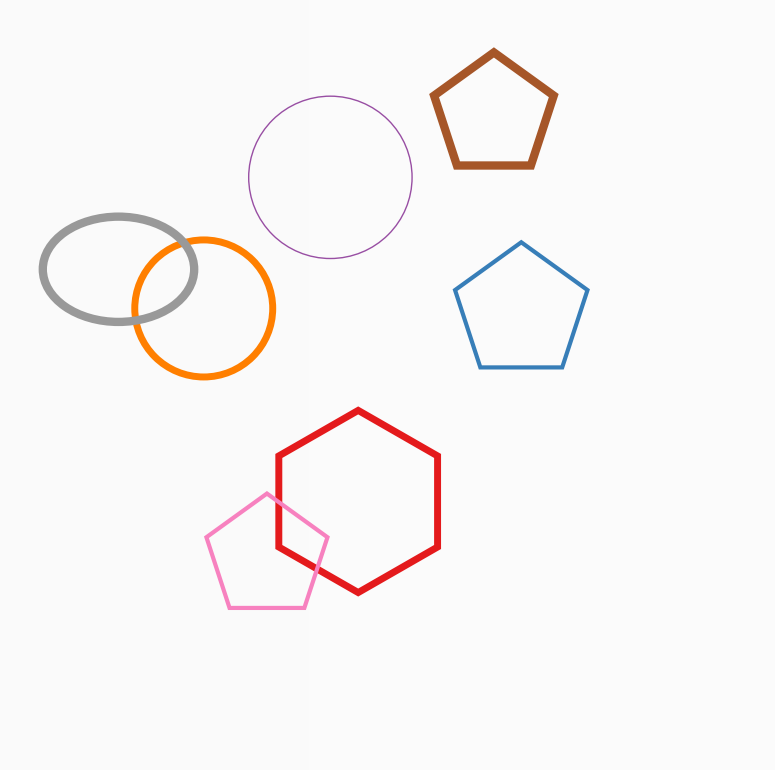[{"shape": "hexagon", "thickness": 2.5, "radius": 0.59, "center": [0.462, 0.349]}, {"shape": "pentagon", "thickness": 1.5, "radius": 0.45, "center": [0.673, 0.596]}, {"shape": "circle", "thickness": 0.5, "radius": 0.53, "center": [0.426, 0.77]}, {"shape": "circle", "thickness": 2.5, "radius": 0.44, "center": [0.263, 0.599]}, {"shape": "pentagon", "thickness": 3, "radius": 0.41, "center": [0.637, 0.851]}, {"shape": "pentagon", "thickness": 1.5, "radius": 0.41, "center": [0.344, 0.277]}, {"shape": "oval", "thickness": 3, "radius": 0.49, "center": [0.153, 0.65]}]